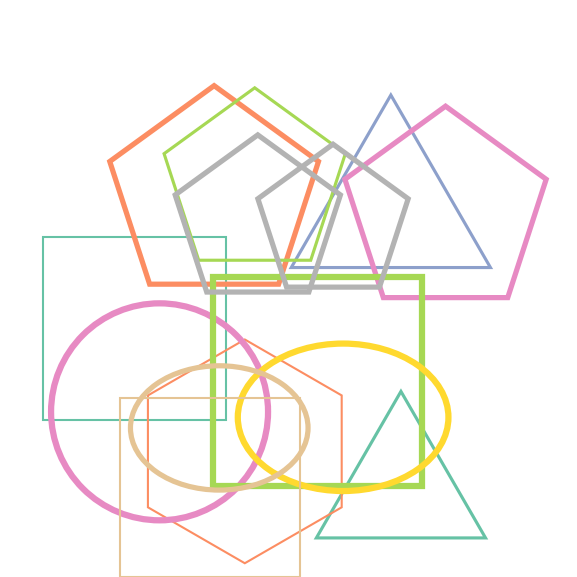[{"shape": "triangle", "thickness": 1.5, "radius": 0.85, "center": [0.694, 0.152]}, {"shape": "square", "thickness": 1, "radius": 0.79, "center": [0.233, 0.43]}, {"shape": "pentagon", "thickness": 2.5, "radius": 0.95, "center": [0.371, 0.661]}, {"shape": "hexagon", "thickness": 1, "radius": 0.97, "center": [0.424, 0.218]}, {"shape": "triangle", "thickness": 1.5, "radius": 1.0, "center": [0.677, 0.635]}, {"shape": "circle", "thickness": 3, "radius": 0.94, "center": [0.276, 0.286]}, {"shape": "pentagon", "thickness": 2.5, "radius": 0.92, "center": [0.772, 0.632]}, {"shape": "square", "thickness": 3, "radius": 0.91, "center": [0.549, 0.339]}, {"shape": "pentagon", "thickness": 1.5, "radius": 0.83, "center": [0.441, 0.682]}, {"shape": "oval", "thickness": 3, "radius": 0.91, "center": [0.594, 0.277]}, {"shape": "oval", "thickness": 2.5, "radius": 0.77, "center": [0.38, 0.258]}, {"shape": "square", "thickness": 1, "radius": 0.78, "center": [0.364, 0.155]}, {"shape": "pentagon", "thickness": 2.5, "radius": 0.68, "center": [0.577, 0.613]}, {"shape": "pentagon", "thickness": 2.5, "radius": 0.75, "center": [0.446, 0.615]}]